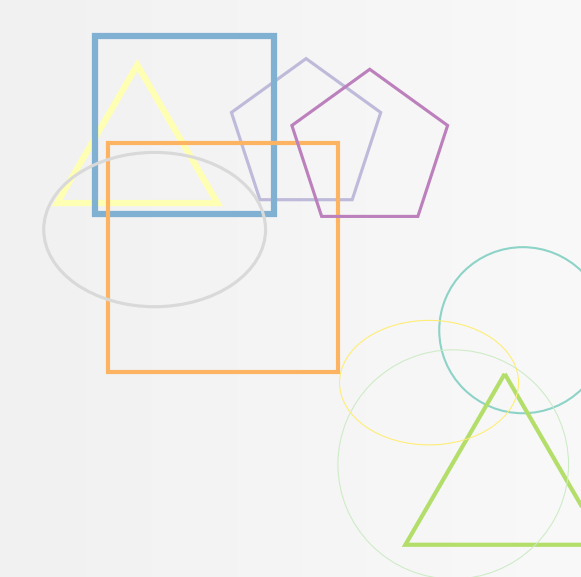[{"shape": "circle", "thickness": 1, "radius": 0.72, "center": [0.899, 0.427]}, {"shape": "triangle", "thickness": 3, "radius": 0.8, "center": [0.236, 0.727]}, {"shape": "pentagon", "thickness": 1.5, "radius": 0.68, "center": [0.527, 0.763]}, {"shape": "square", "thickness": 3, "radius": 0.77, "center": [0.317, 0.783]}, {"shape": "square", "thickness": 2, "radius": 0.99, "center": [0.384, 0.553]}, {"shape": "triangle", "thickness": 2, "radius": 0.99, "center": [0.868, 0.154]}, {"shape": "oval", "thickness": 1.5, "radius": 0.95, "center": [0.266, 0.602]}, {"shape": "pentagon", "thickness": 1.5, "radius": 0.7, "center": [0.636, 0.738]}, {"shape": "circle", "thickness": 0.5, "radius": 0.99, "center": [0.78, 0.195]}, {"shape": "oval", "thickness": 0.5, "radius": 0.77, "center": [0.738, 0.337]}]